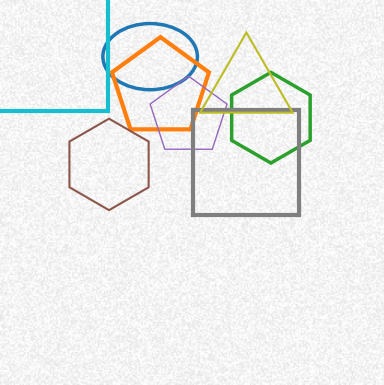[{"shape": "oval", "thickness": 2.5, "radius": 0.61, "center": [0.39, 0.853]}, {"shape": "pentagon", "thickness": 3, "radius": 0.66, "center": [0.417, 0.771]}, {"shape": "hexagon", "thickness": 2.5, "radius": 0.59, "center": [0.704, 0.694]}, {"shape": "pentagon", "thickness": 1, "radius": 0.52, "center": [0.49, 0.697]}, {"shape": "hexagon", "thickness": 1.5, "radius": 0.59, "center": [0.283, 0.573]}, {"shape": "square", "thickness": 3, "radius": 0.69, "center": [0.638, 0.578]}, {"shape": "triangle", "thickness": 1.5, "radius": 0.69, "center": [0.64, 0.777]}, {"shape": "square", "thickness": 3, "radius": 0.74, "center": [0.132, 0.86]}]